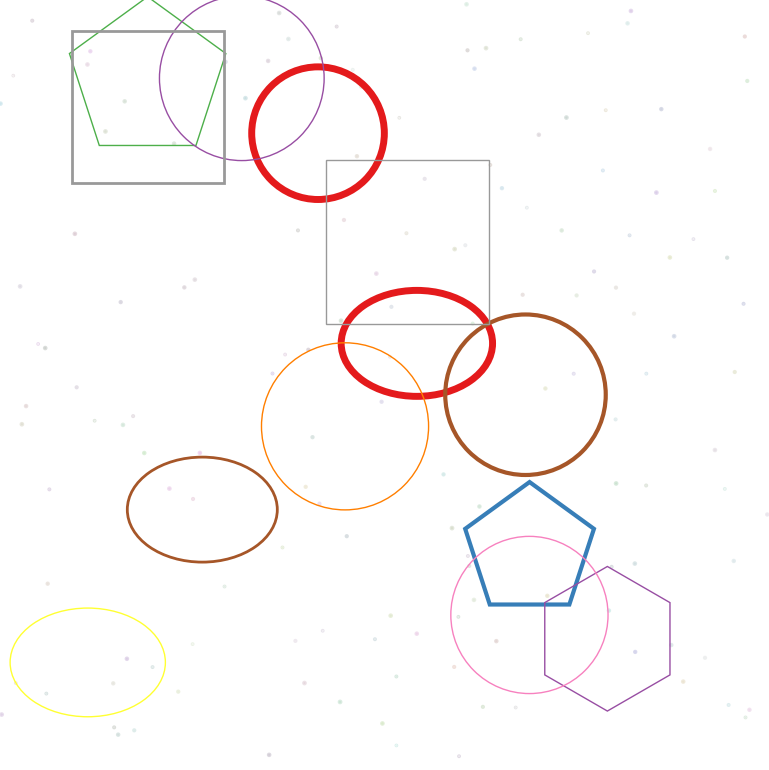[{"shape": "circle", "thickness": 2.5, "radius": 0.43, "center": [0.413, 0.827]}, {"shape": "oval", "thickness": 2.5, "radius": 0.49, "center": [0.541, 0.554]}, {"shape": "pentagon", "thickness": 1.5, "radius": 0.44, "center": [0.688, 0.286]}, {"shape": "pentagon", "thickness": 0.5, "radius": 0.53, "center": [0.192, 0.897]}, {"shape": "hexagon", "thickness": 0.5, "radius": 0.47, "center": [0.789, 0.17]}, {"shape": "circle", "thickness": 0.5, "radius": 0.53, "center": [0.314, 0.898]}, {"shape": "circle", "thickness": 0.5, "radius": 0.54, "center": [0.448, 0.446]}, {"shape": "oval", "thickness": 0.5, "radius": 0.5, "center": [0.114, 0.14]}, {"shape": "oval", "thickness": 1, "radius": 0.49, "center": [0.263, 0.338]}, {"shape": "circle", "thickness": 1.5, "radius": 0.52, "center": [0.682, 0.487]}, {"shape": "circle", "thickness": 0.5, "radius": 0.51, "center": [0.688, 0.201]}, {"shape": "square", "thickness": 0.5, "radius": 0.53, "center": [0.529, 0.685]}, {"shape": "square", "thickness": 1, "radius": 0.49, "center": [0.193, 0.861]}]